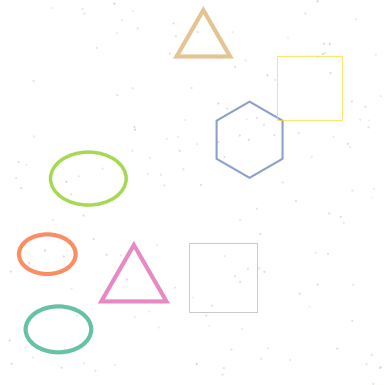[{"shape": "oval", "thickness": 3, "radius": 0.43, "center": [0.152, 0.145]}, {"shape": "oval", "thickness": 3, "radius": 0.37, "center": [0.123, 0.34]}, {"shape": "hexagon", "thickness": 1.5, "radius": 0.49, "center": [0.648, 0.637]}, {"shape": "triangle", "thickness": 3, "radius": 0.49, "center": [0.348, 0.266]}, {"shape": "oval", "thickness": 2.5, "radius": 0.49, "center": [0.229, 0.536]}, {"shape": "square", "thickness": 0.5, "radius": 0.42, "center": [0.804, 0.771]}, {"shape": "triangle", "thickness": 3, "radius": 0.4, "center": [0.528, 0.893]}, {"shape": "square", "thickness": 0.5, "radius": 0.44, "center": [0.578, 0.279]}]